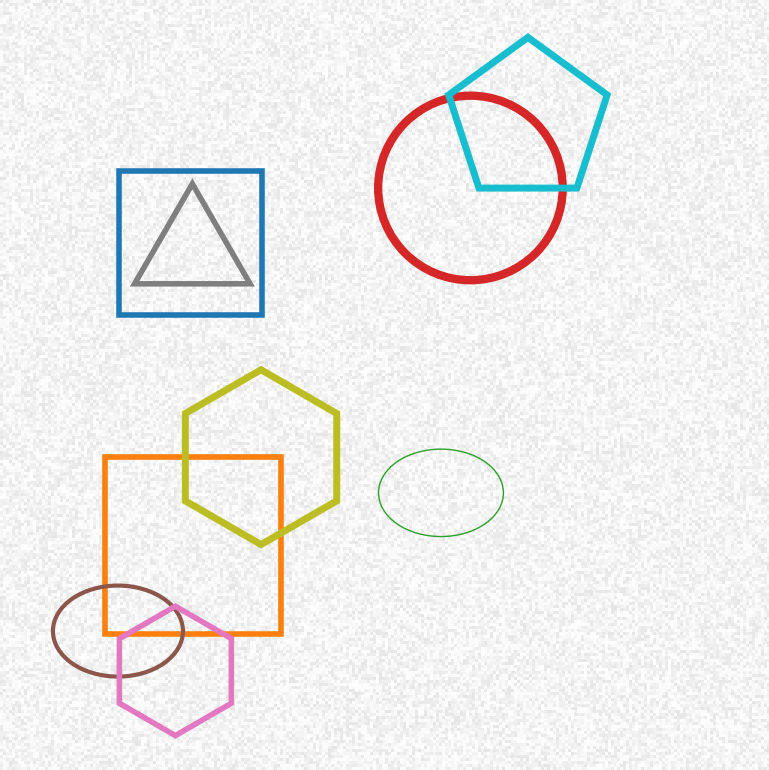[{"shape": "square", "thickness": 2, "radius": 0.47, "center": [0.247, 0.684]}, {"shape": "square", "thickness": 2, "radius": 0.57, "center": [0.251, 0.292]}, {"shape": "oval", "thickness": 0.5, "radius": 0.41, "center": [0.573, 0.36]}, {"shape": "circle", "thickness": 3, "radius": 0.6, "center": [0.611, 0.756]}, {"shape": "oval", "thickness": 1.5, "radius": 0.42, "center": [0.153, 0.18]}, {"shape": "hexagon", "thickness": 2, "radius": 0.42, "center": [0.228, 0.129]}, {"shape": "triangle", "thickness": 2, "radius": 0.43, "center": [0.25, 0.675]}, {"shape": "hexagon", "thickness": 2.5, "radius": 0.57, "center": [0.339, 0.406]}, {"shape": "pentagon", "thickness": 2.5, "radius": 0.54, "center": [0.686, 0.843]}]